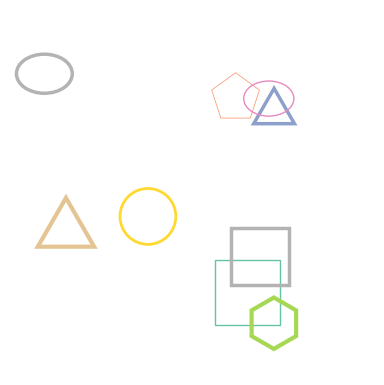[{"shape": "square", "thickness": 1, "radius": 0.42, "center": [0.642, 0.24]}, {"shape": "pentagon", "thickness": 0.5, "radius": 0.33, "center": [0.612, 0.746]}, {"shape": "triangle", "thickness": 2.5, "radius": 0.31, "center": [0.712, 0.709]}, {"shape": "oval", "thickness": 1, "radius": 0.33, "center": [0.698, 0.744]}, {"shape": "hexagon", "thickness": 3, "radius": 0.33, "center": [0.711, 0.16]}, {"shape": "circle", "thickness": 2, "radius": 0.36, "center": [0.384, 0.438]}, {"shape": "triangle", "thickness": 3, "radius": 0.42, "center": [0.171, 0.401]}, {"shape": "oval", "thickness": 2.5, "radius": 0.36, "center": [0.115, 0.809]}, {"shape": "square", "thickness": 2.5, "radius": 0.37, "center": [0.675, 0.334]}]